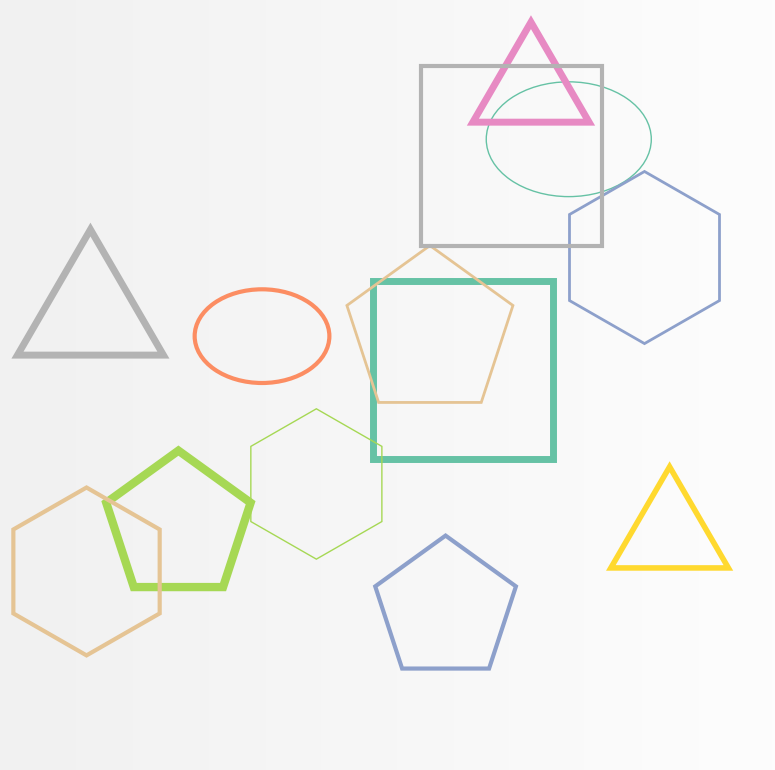[{"shape": "oval", "thickness": 0.5, "radius": 0.53, "center": [0.734, 0.819]}, {"shape": "square", "thickness": 2.5, "radius": 0.58, "center": [0.597, 0.519]}, {"shape": "oval", "thickness": 1.5, "radius": 0.43, "center": [0.338, 0.563]}, {"shape": "pentagon", "thickness": 1.5, "radius": 0.48, "center": [0.575, 0.209]}, {"shape": "hexagon", "thickness": 1, "radius": 0.56, "center": [0.832, 0.666]}, {"shape": "triangle", "thickness": 2.5, "radius": 0.43, "center": [0.685, 0.885]}, {"shape": "hexagon", "thickness": 0.5, "radius": 0.49, "center": [0.408, 0.371]}, {"shape": "pentagon", "thickness": 3, "radius": 0.49, "center": [0.23, 0.317]}, {"shape": "triangle", "thickness": 2, "radius": 0.44, "center": [0.864, 0.306]}, {"shape": "pentagon", "thickness": 1, "radius": 0.56, "center": [0.555, 0.568]}, {"shape": "hexagon", "thickness": 1.5, "radius": 0.55, "center": [0.112, 0.258]}, {"shape": "triangle", "thickness": 2.5, "radius": 0.54, "center": [0.117, 0.593]}, {"shape": "square", "thickness": 1.5, "radius": 0.58, "center": [0.66, 0.797]}]